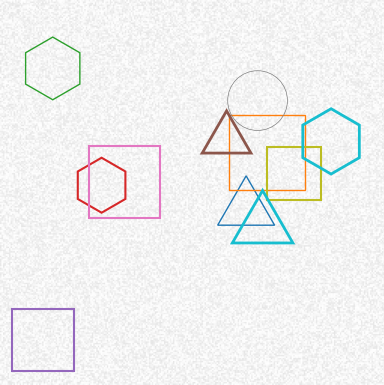[{"shape": "triangle", "thickness": 1, "radius": 0.43, "center": [0.639, 0.458]}, {"shape": "square", "thickness": 1, "radius": 0.49, "center": [0.693, 0.604]}, {"shape": "hexagon", "thickness": 1, "radius": 0.41, "center": [0.137, 0.822]}, {"shape": "hexagon", "thickness": 1.5, "radius": 0.36, "center": [0.264, 0.519]}, {"shape": "square", "thickness": 1.5, "radius": 0.41, "center": [0.111, 0.117]}, {"shape": "triangle", "thickness": 2, "radius": 0.37, "center": [0.589, 0.639]}, {"shape": "square", "thickness": 1.5, "radius": 0.46, "center": [0.324, 0.527]}, {"shape": "circle", "thickness": 0.5, "radius": 0.39, "center": [0.669, 0.739]}, {"shape": "square", "thickness": 1.5, "radius": 0.35, "center": [0.763, 0.549]}, {"shape": "triangle", "thickness": 2, "radius": 0.45, "center": [0.682, 0.414]}, {"shape": "hexagon", "thickness": 2, "radius": 0.42, "center": [0.86, 0.633]}]